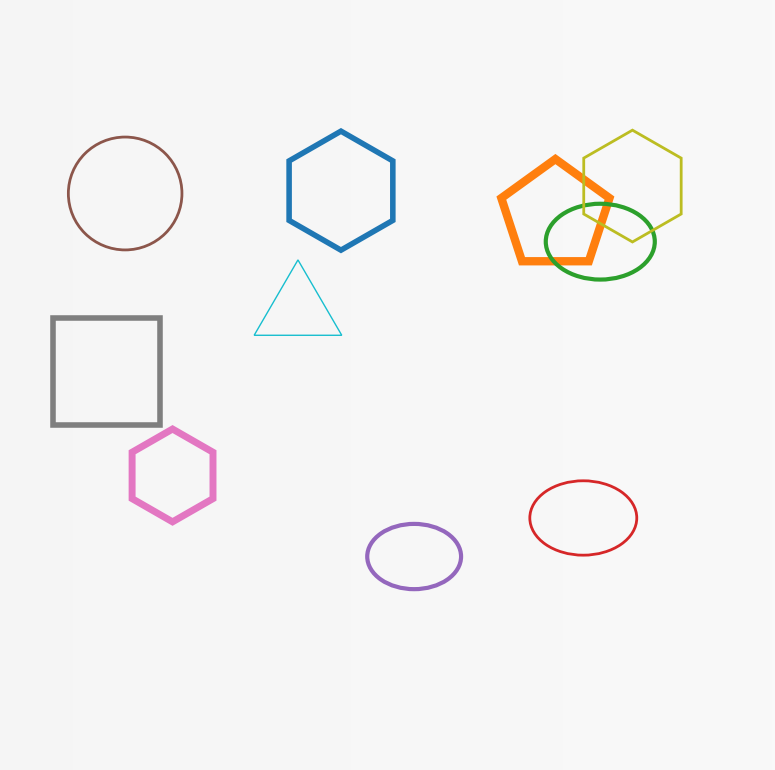[{"shape": "hexagon", "thickness": 2, "radius": 0.39, "center": [0.44, 0.752]}, {"shape": "pentagon", "thickness": 3, "radius": 0.37, "center": [0.717, 0.72]}, {"shape": "oval", "thickness": 1.5, "radius": 0.35, "center": [0.775, 0.686]}, {"shape": "oval", "thickness": 1, "radius": 0.35, "center": [0.753, 0.327]}, {"shape": "oval", "thickness": 1.5, "radius": 0.3, "center": [0.534, 0.277]}, {"shape": "circle", "thickness": 1, "radius": 0.37, "center": [0.161, 0.749]}, {"shape": "hexagon", "thickness": 2.5, "radius": 0.3, "center": [0.223, 0.383]}, {"shape": "square", "thickness": 2, "radius": 0.35, "center": [0.137, 0.517]}, {"shape": "hexagon", "thickness": 1, "radius": 0.36, "center": [0.816, 0.758]}, {"shape": "triangle", "thickness": 0.5, "radius": 0.33, "center": [0.384, 0.597]}]